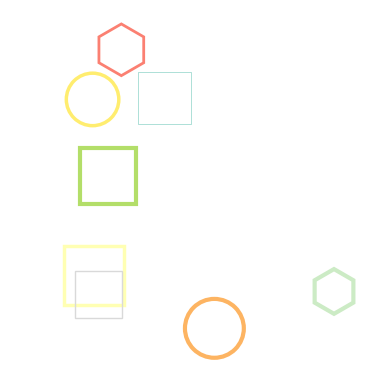[{"shape": "square", "thickness": 0.5, "radius": 0.34, "center": [0.428, 0.745]}, {"shape": "square", "thickness": 2.5, "radius": 0.39, "center": [0.245, 0.285]}, {"shape": "hexagon", "thickness": 2, "radius": 0.34, "center": [0.315, 0.871]}, {"shape": "circle", "thickness": 3, "radius": 0.38, "center": [0.557, 0.147]}, {"shape": "square", "thickness": 3, "radius": 0.36, "center": [0.282, 0.543]}, {"shape": "square", "thickness": 1, "radius": 0.31, "center": [0.255, 0.234]}, {"shape": "hexagon", "thickness": 3, "radius": 0.29, "center": [0.868, 0.243]}, {"shape": "circle", "thickness": 2.5, "radius": 0.34, "center": [0.24, 0.742]}]